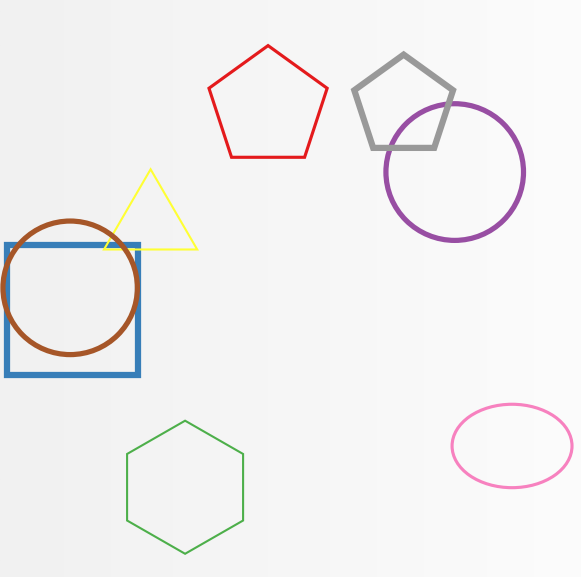[{"shape": "pentagon", "thickness": 1.5, "radius": 0.53, "center": [0.461, 0.813]}, {"shape": "square", "thickness": 3, "radius": 0.56, "center": [0.125, 0.463]}, {"shape": "hexagon", "thickness": 1, "radius": 0.58, "center": [0.318, 0.155]}, {"shape": "circle", "thickness": 2.5, "radius": 0.59, "center": [0.782, 0.701]}, {"shape": "triangle", "thickness": 1, "radius": 0.46, "center": [0.259, 0.613]}, {"shape": "circle", "thickness": 2.5, "radius": 0.58, "center": [0.121, 0.501]}, {"shape": "oval", "thickness": 1.5, "radius": 0.52, "center": [0.881, 0.227]}, {"shape": "pentagon", "thickness": 3, "radius": 0.45, "center": [0.694, 0.815]}]